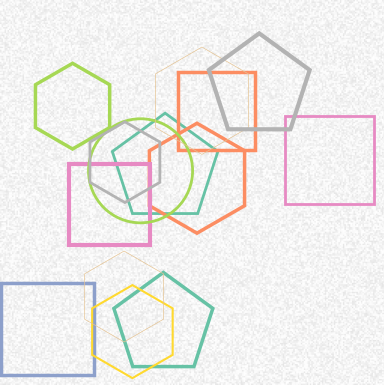[{"shape": "pentagon", "thickness": 2.5, "radius": 0.68, "center": [0.424, 0.157]}, {"shape": "pentagon", "thickness": 2, "radius": 0.72, "center": [0.429, 0.562]}, {"shape": "hexagon", "thickness": 2.5, "radius": 0.71, "center": [0.512, 0.537]}, {"shape": "square", "thickness": 2.5, "radius": 0.51, "center": [0.562, 0.711]}, {"shape": "square", "thickness": 2.5, "radius": 0.6, "center": [0.124, 0.145]}, {"shape": "square", "thickness": 3, "radius": 0.53, "center": [0.283, 0.469]}, {"shape": "square", "thickness": 2, "radius": 0.57, "center": [0.856, 0.584]}, {"shape": "hexagon", "thickness": 2.5, "radius": 0.56, "center": [0.188, 0.724]}, {"shape": "circle", "thickness": 2, "radius": 0.68, "center": [0.365, 0.556]}, {"shape": "hexagon", "thickness": 1.5, "radius": 0.6, "center": [0.344, 0.139]}, {"shape": "hexagon", "thickness": 0.5, "radius": 0.7, "center": [0.524, 0.738]}, {"shape": "hexagon", "thickness": 0.5, "radius": 0.59, "center": [0.322, 0.23]}, {"shape": "hexagon", "thickness": 2, "radius": 0.52, "center": [0.324, 0.579]}, {"shape": "pentagon", "thickness": 3, "radius": 0.69, "center": [0.673, 0.776]}]